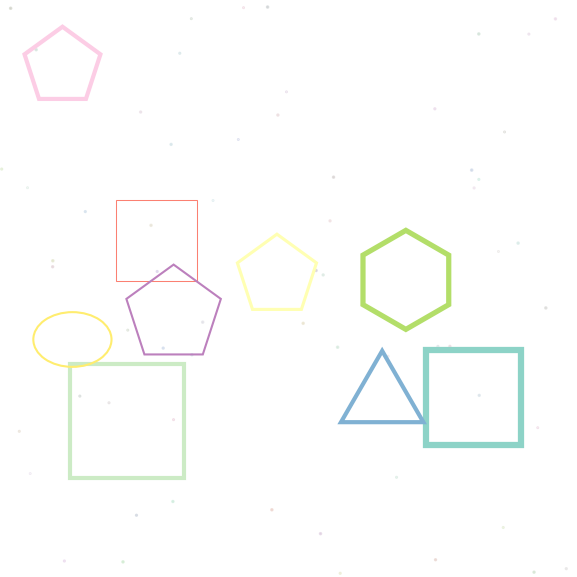[{"shape": "square", "thickness": 3, "radius": 0.41, "center": [0.819, 0.311]}, {"shape": "pentagon", "thickness": 1.5, "radius": 0.36, "center": [0.48, 0.522]}, {"shape": "square", "thickness": 0.5, "radius": 0.35, "center": [0.271, 0.583]}, {"shape": "triangle", "thickness": 2, "radius": 0.41, "center": [0.662, 0.309]}, {"shape": "hexagon", "thickness": 2.5, "radius": 0.43, "center": [0.703, 0.515]}, {"shape": "pentagon", "thickness": 2, "radius": 0.35, "center": [0.108, 0.884]}, {"shape": "pentagon", "thickness": 1, "radius": 0.43, "center": [0.301, 0.455]}, {"shape": "square", "thickness": 2, "radius": 0.5, "center": [0.219, 0.27]}, {"shape": "oval", "thickness": 1, "radius": 0.34, "center": [0.125, 0.411]}]